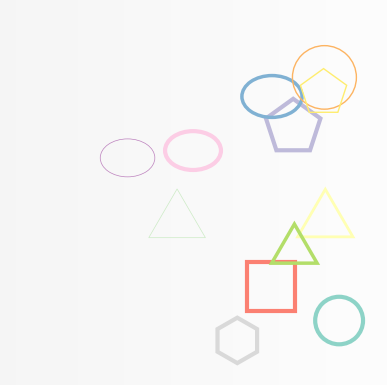[{"shape": "circle", "thickness": 3, "radius": 0.31, "center": [0.875, 0.167]}, {"shape": "triangle", "thickness": 2, "radius": 0.41, "center": [0.84, 0.426]}, {"shape": "pentagon", "thickness": 3, "radius": 0.37, "center": [0.757, 0.669]}, {"shape": "square", "thickness": 3, "radius": 0.32, "center": [0.699, 0.255]}, {"shape": "oval", "thickness": 2.5, "radius": 0.39, "center": [0.702, 0.749]}, {"shape": "circle", "thickness": 1, "radius": 0.41, "center": [0.837, 0.799]}, {"shape": "triangle", "thickness": 2.5, "radius": 0.34, "center": [0.76, 0.35]}, {"shape": "oval", "thickness": 3, "radius": 0.36, "center": [0.498, 0.609]}, {"shape": "hexagon", "thickness": 3, "radius": 0.29, "center": [0.612, 0.116]}, {"shape": "oval", "thickness": 0.5, "radius": 0.35, "center": [0.329, 0.59]}, {"shape": "triangle", "thickness": 0.5, "radius": 0.42, "center": [0.457, 0.425]}, {"shape": "pentagon", "thickness": 1, "radius": 0.31, "center": [0.835, 0.759]}]